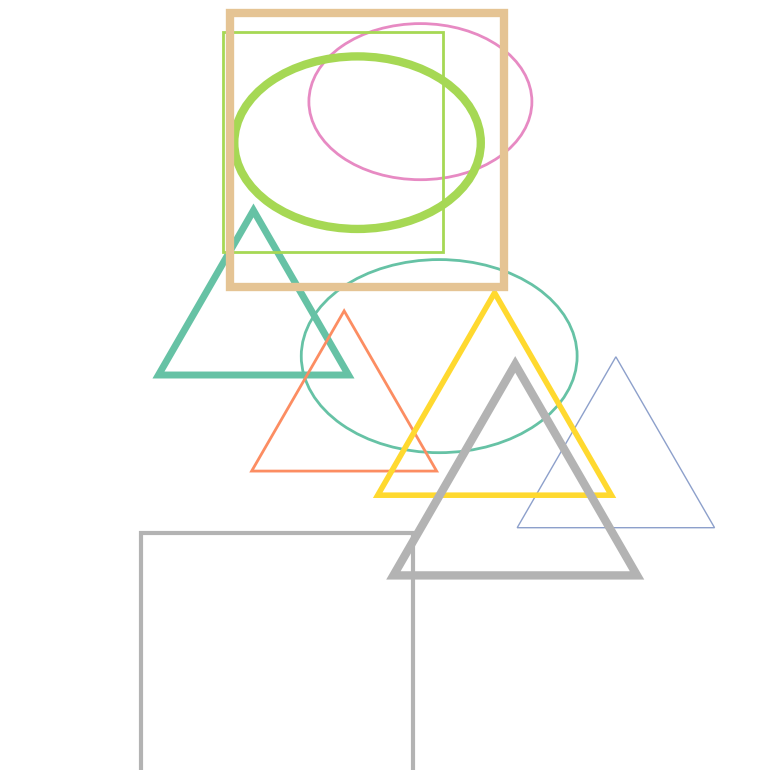[{"shape": "triangle", "thickness": 2.5, "radius": 0.71, "center": [0.329, 0.584]}, {"shape": "oval", "thickness": 1, "radius": 0.9, "center": [0.57, 0.538]}, {"shape": "triangle", "thickness": 1, "radius": 0.69, "center": [0.447, 0.458]}, {"shape": "triangle", "thickness": 0.5, "radius": 0.74, "center": [0.8, 0.389]}, {"shape": "oval", "thickness": 1, "radius": 0.72, "center": [0.546, 0.868]}, {"shape": "square", "thickness": 1, "radius": 0.71, "center": [0.432, 0.815]}, {"shape": "oval", "thickness": 3, "radius": 0.8, "center": [0.464, 0.815]}, {"shape": "triangle", "thickness": 2, "radius": 0.88, "center": [0.642, 0.444]}, {"shape": "square", "thickness": 3, "radius": 0.89, "center": [0.477, 0.805]}, {"shape": "triangle", "thickness": 3, "radius": 0.91, "center": [0.669, 0.344]}, {"shape": "square", "thickness": 1.5, "radius": 0.88, "center": [0.359, 0.131]}]